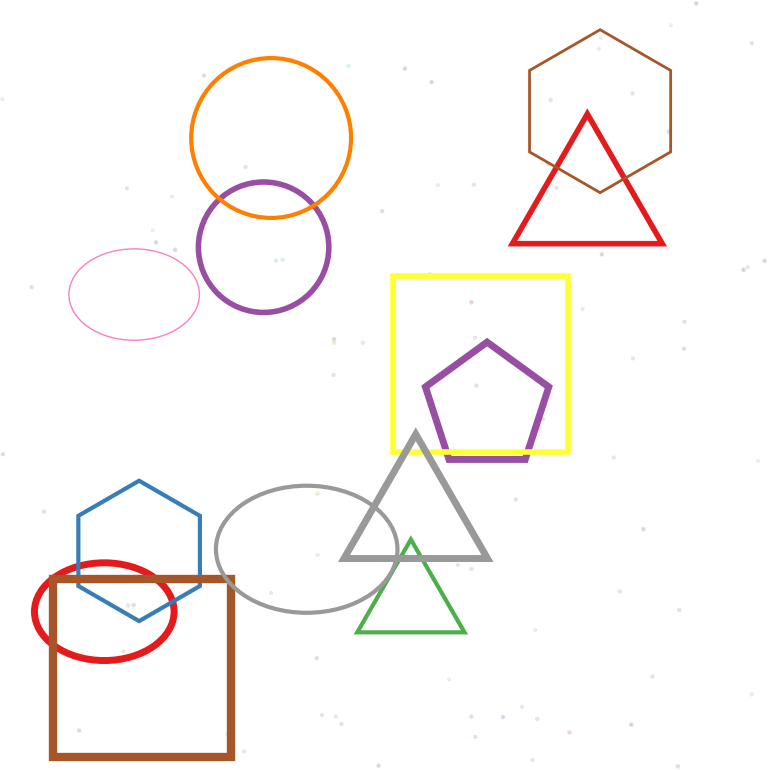[{"shape": "oval", "thickness": 2.5, "radius": 0.45, "center": [0.135, 0.206]}, {"shape": "triangle", "thickness": 2, "radius": 0.56, "center": [0.763, 0.74]}, {"shape": "hexagon", "thickness": 1.5, "radius": 0.46, "center": [0.181, 0.285]}, {"shape": "triangle", "thickness": 1.5, "radius": 0.4, "center": [0.534, 0.219]}, {"shape": "circle", "thickness": 2, "radius": 0.42, "center": [0.342, 0.679]}, {"shape": "pentagon", "thickness": 2.5, "radius": 0.42, "center": [0.633, 0.471]}, {"shape": "circle", "thickness": 1.5, "radius": 0.52, "center": [0.352, 0.821]}, {"shape": "square", "thickness": 2, "radius": 0.57, "center": [0.624, 0.527]}, {"shape": "square", "thickness": 3, "radius": 0.58, "center": [0.184, 0.133]}, {"shape": "hexagon", "thickness": 1, "radius": 0.53, "center": [0.779, 0.856]}, {"shape": "oval", "thickness": 0.5, "radius": 0.42, "center": [0.174, 0.617]}, {"shape": "oval", "thickness": 1.5, "radius": 0.59, "center": [0.398, 0.287]}, {"shape": "triangle", "thickness": 2.5, "radius": 0.54, "center": [0.54, 0.328]}]